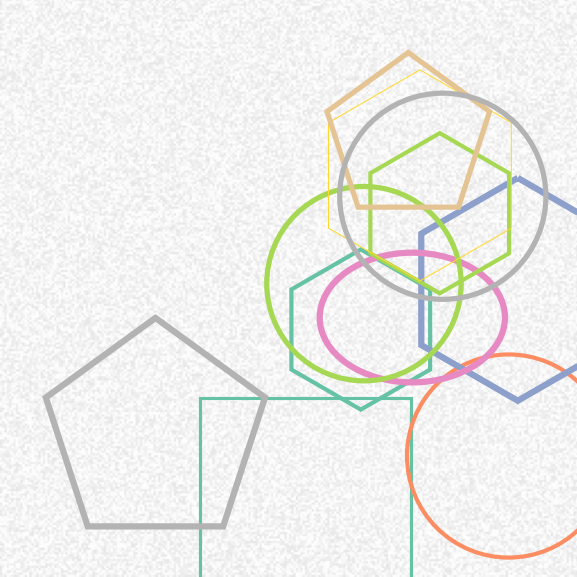[{"shape": "square", "thickness": 1.5, "radius": 0.91, "center": [0.529, 0.127]}, {"shape": "hexagon", "thickness": 2, "radius": 0.69, "center": [0.625, 0.429]}, {"shape": "circle", "thickness": 2, "radius": 0.88, "center": [0.881, 0.209]}, {"shape": "hexagon", "thickness": 3, "radius": 0.96, "center": [0.897, 0.498]}, {"shape": "oval", "thickness": 3, "radius": 0.8, "center": [0.714, 0.449]}, {"shape": "circle", "thickness": 2.5, "radius": 0.84, "center": [0.63, 0.508]}, {"shape": "hexagon", "thickness": 2, "radius": 0.69, "center": [0.761, 0.63]}, {"shape": "hexagon", "thickness": 0.5, "radius": 0.91, "center": [0.727, 0.695]}, {"shape": "pentagon", "thickness": 2.5, "radius": 0.74, "center": [0.707, 0.76]}, {"shape": "circle", "thickness": 2.5, "radius": 0.89, "center": [0.767, 0.659]}, {"shape": "pentagon", "thickness": 3, "radius": 1.0, "center": [0.269, 0.249]}]